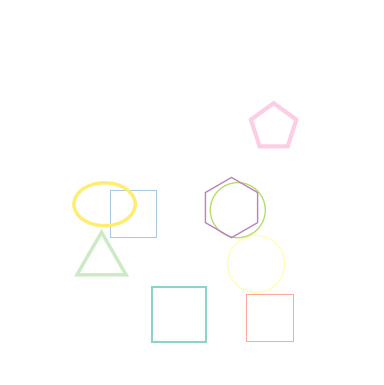[{"shape": "square", "thickness": 1.5, "radius": 0.35, "center": [0.466, 0.183]}, {"shape": "circle", "thickness": 1, "radius": 0.37, "center": [0.665, 0.314]}, {"shape": "square", "thickness": 0.5, "radius": 0.3, "center": [0.699, 0.174]}, {"shape": "square", "thickness": 0.5, "radius": 0.3, "center": [0.346, 0.446]}, {"shape": "circle", "thickness": 1, "radius": 0.36, "center": [0.618, 0.454]}, {"shape": "pentagon", "thickness": 3, "radius": 0.31, "center": [0.711, 0.67]}, {"shape": "hexagon", "thickness": 1, "radius": 0.39, "center": [0.601, 0.461]}, {"shape": "triangle", "thickness": 2.5, "radius": 0.37, "center": [0.264, 0.323]}, {"shape": "oval", "thickness": 2.5, "radius": 0.4, "center": [0.272, 0.469]}]